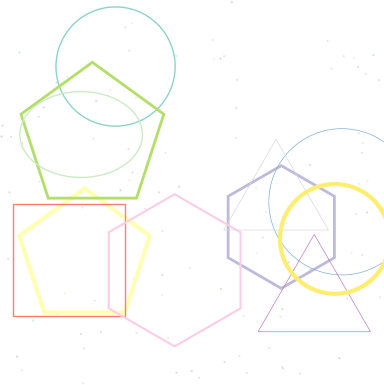[{"shape": "circle", "thickness": 1, "radius": 0.77, "center": [0.3, 0.827]}, {"shape": "pentagon", "thickness": 3, "radius": 0.89, "center": [0.22, 0.332]}, {"shape": "hexagon", "thickness": 2, "radius": 0.8, "center": [0.731, 0.41]}, {"shape": "square", "thickness": 1, "radius": 0.73, "center": [0.18, 0.325]}, {"shape": "circle", "thickness": 0.5, "radius": 0.95, "center": [0.888, 0.476]}, {"shape": "pentagon", "thickness": 2, "radius": 0.98, "center": [0.24, 0.643]}, {"shape": "hexagon", "thickness": 1.5, "radius": 0.99, "center": [0.454, 0.298]}, {"shape": "triangle", "thickness": 0.5, "radius": 0.78, "center": [0.717, 0.481]}, {"shape": "triangle", "thickness": 0.5, "radius": 0.84, "center": [0.816, 0.223]}, {"shape": "oval", "thickness": 1, "radius": 0.8, "center": [0.211, 0.651]}, {"shape": "circle", "thickness": 3, "radius": 0.71, "center": [0.87, 0.379]}]